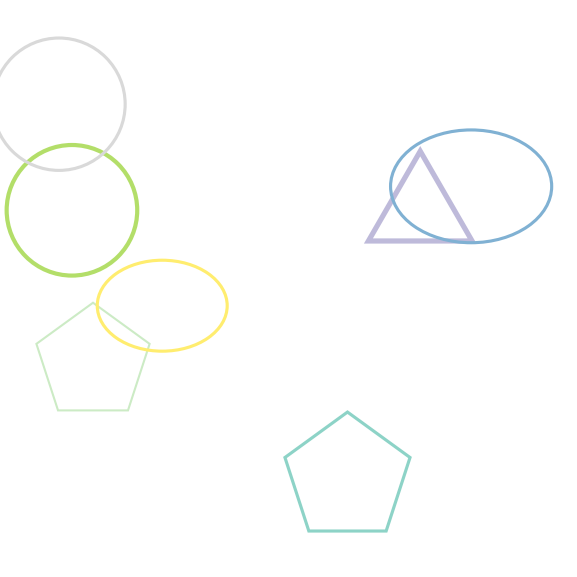[{"shape": "pentagon", "thickness": 1.5, "radius": 0.57, "center": [0.602, 0.172]}, {"shape": "triangle", "thickness": 2.5, "radius": 0.52, "center": [0.728, 0.634]}, {"shape": "oval", "thickness": 1.5, "radius": 0.7, "center": [0.816, 0.676]}, {"shape": "circle", "thickness": 2, "radius": 0.57, "center": [0.125, 0.635]}, {"shape": "circle", "thickness": 1.5, "radius": 0.57, "center": [0.102, 0.819]}, {"shape": "pentagon", "thickness": 1, "radius": 0.52, "center": [0.161, 0.372]}, {"shape": "oval", "thickness": 1.5, "radius": 0.56, "center": [0.281, 0.47]}]